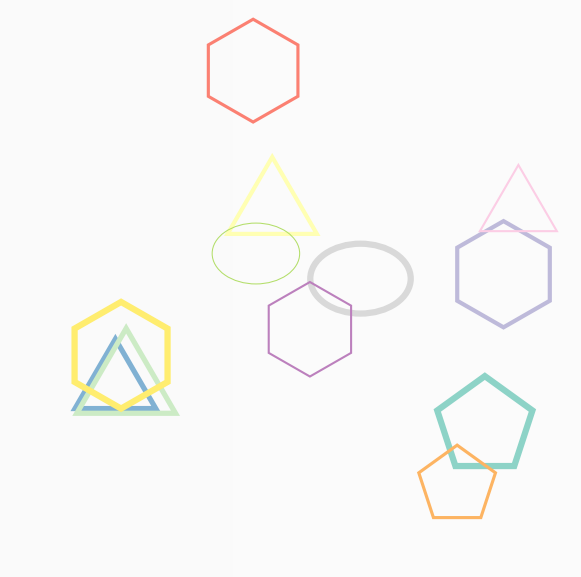[{"shape": "pentagon", "thickness": 3, "radius": 0.43, "center": [0.834, 0.262]}, {"shape": "triangle", "thickness": 2, "radius": 0.44, "center": [0.468, 0.638]}, {"shape": "hexagon", "thickness": 2, "radius": 0.46, "center": [0.866, 0.524]}, {"shape": "hexagon", "thickness": 1.5, "radius": 0.44, "center": [0.435, 0.877]}, {"shape": "triangle", "thickness": 2.5, "radius": 0.4, "center": [0.199, 0.332]}, {"shape": "pentagon", "thickness": 1.5, "radius": 0.35, "center": [0.786, 0.159]}, {"shape": "oval", "thickness": 0.5, "radius": 0.38, "center": [0.44, 0.56]}, {"shape": "triangle", "thickness": 1, "radius": 0.38, "center": [0.892, 0.637]}, {"shape": "oval", "thickness": 3, "radius": 0.43, "center": [0.62, 0.517]}, {"shape": "hexagon", "thickness": 1, "radius": 0.41, "center": [0.533, 0.429]}, {"shape": "triangle", "thickness": 2.5, "radius": 0.49, "center": [0.217, 0.333]}, {"shape": "hexagon", "thickness": 3, "radius": 0.46, "center": [0.208, 0.384]}]